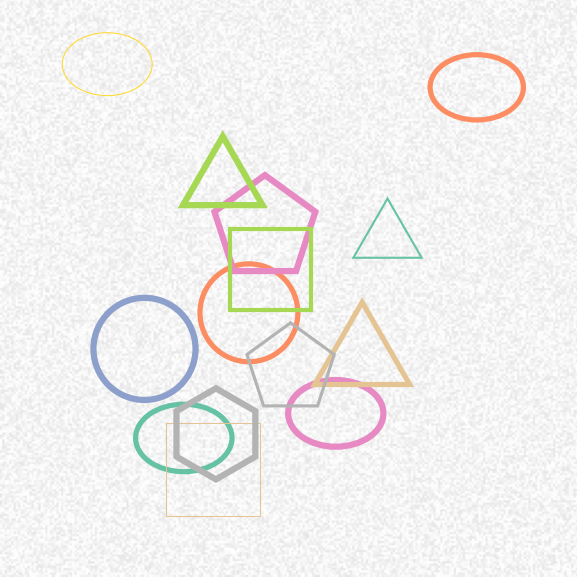[{"shape": "oval", "thickness": 2.5, "radius": 0.42, "center": [0.318, 0.241]}, {"shape": "triangle", "thickness": 1, "radius": 0.34, "center": [0.671, 0.587]}, {"shape": "oval", "thickness": 2.5, "radius": 0.4, "center": [0.826, 0.848]}, {"shape": "circle", "thickness": 2.5, "radius": 0.42, "center": [0.431, 0.457]}, {"shape": "circle", "thickness": 3, "radius": 0.44, "center": [0.25, 0.395]}, {"shape": "pentagon", "thickness": 3, "radius": 0.46, "center": [0.459, 0.604]}, {"shape": "oval", "thickness": 3, "radius": 0.41, "center": [0.581, 0.283]}, {"shape": "triangle", "thickness": 3, "radius": 0.4, "center": [0.386, 0.684]}, {"shape": "square", "thickness": 2, "radius": 0.35, "center": [0.468, 0.533]}, {"shape": "oval", "thickness": 0.5, "radius": 0.39, "center": [0.186, 0.888]}, {"shape": "triangle", "thickness": 2.5, "radius": 0.48, "center": [0.627, 0.381]}, {"shape": "square", "thickness": 0.5, "radius": 0.4, "center": [0.369, 0.187]}, {"shape": "hexagon", "thickness": 3, "radius": 0.39, "center": [0.374, 0.248]}, {"shape": "pentagon", "thickness": 1.5, "radius": 0.4, "center": [0.503, 0.361]}]